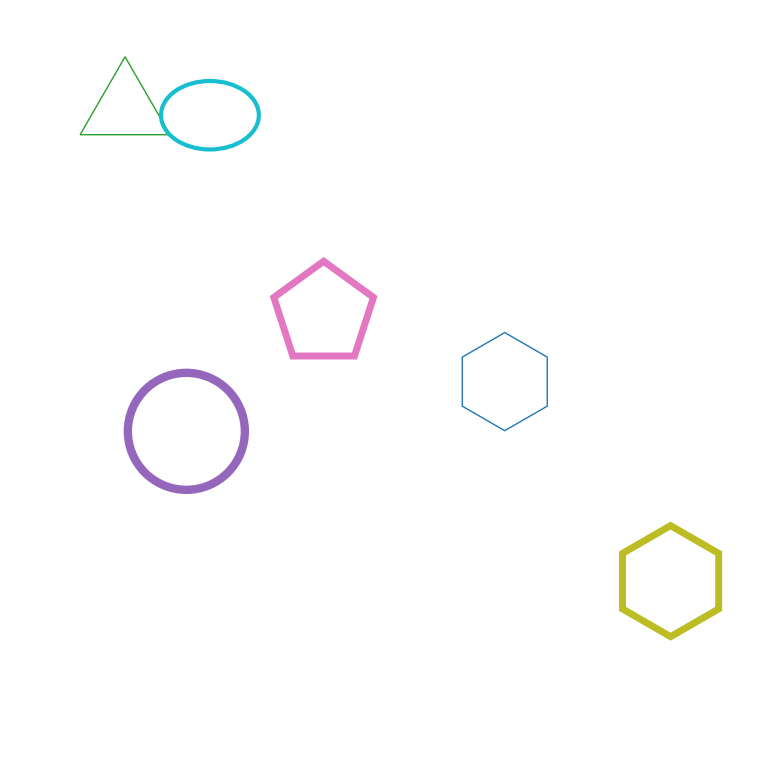[{"shape": "hexagon", "thickness": 0.5, "radius": 0.32, "center": [0.656, 0.504]}, {"shape": "triangle", "thickness": 0.5, "radius": 0.34, "center": [0.162, 0.859]}, {"shape": "circle", "thickness": 3, "radius": 0.38, "center": [0.242, 0.44]}, {"shape": "pentagon", "thickness": 2.5, "radius": 0.34, "center": [0.42, 0.593]}, {"shape": "hexagon", "thickness": 2.5, "radius": 0.36, "center": [0.871, 0.245]}, {"shape": "oval", "thickness": 1.5, "radius": 0.32, "center": [0.273, 0.85]}]